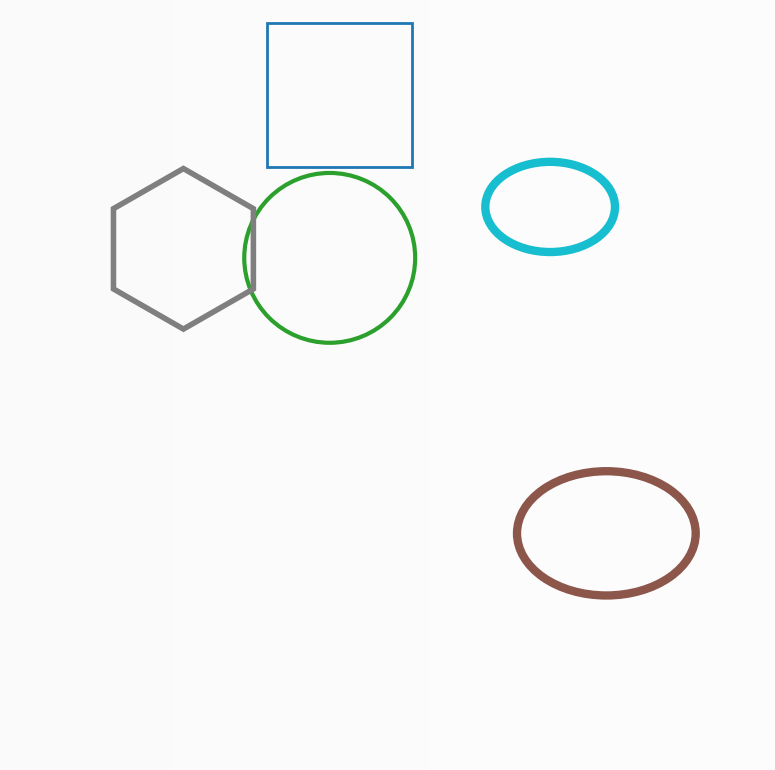[{"shape": "square", "thickness": 1, "radius": 0.47, "center": [0.438, 0.876]}, {"shape": "circle", "thickness": 1.5, "radius": 0.55, "center": [0.425, 0.665]}, {"shape": "oval", "thickness": 3, "radius": 0.58, "center": [0.782, 0.307]}, {"shape": "hexagon", "thickness": 2, "radius": 0.52, "center": [0.237, 0.677]}, {"shape": "oval", "thickness": 3, "radius": 0.42, "center": [0.71, 0.731]}]